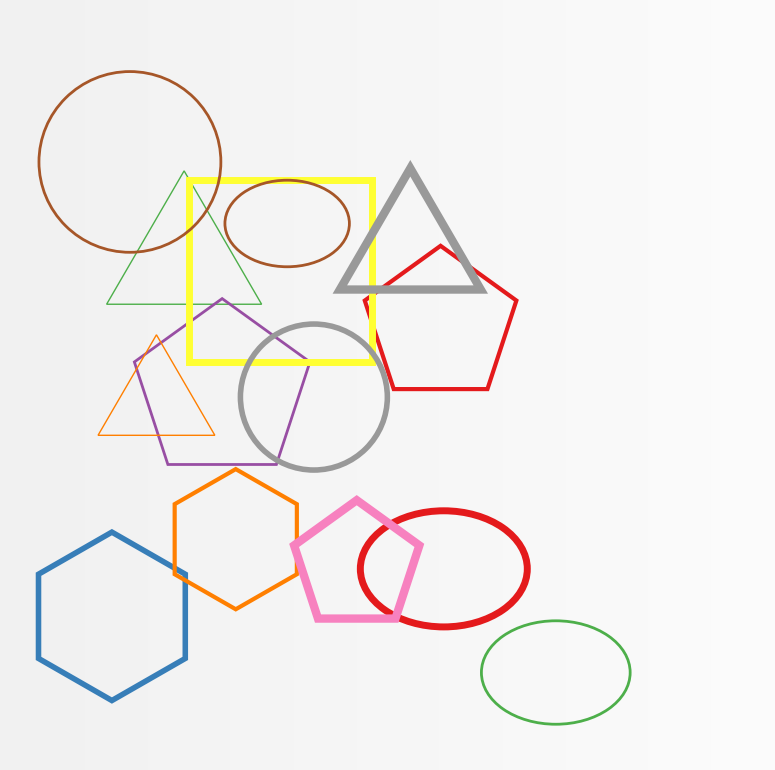[{"shape": "pentagon", "thickness": 1.5, "radius": 0.51, "center": [0.568, 0.578]}, {"shape": "oval", "thickness": 2.5, "radius": 0.54, "center": [0.573, 0.261]}, {"shape": "hexagon", "thickness": 2, "radius": 0.55, "center": [0.144, 0.2]}, {"shape": "oval", "thickness": 1, "radius": 0.48, "center": [0.717, 0.127]}, {"shape": "triangle", "thickness": 0.5, "radius": 0.58, "center": [0.238, 0.663]}, {"shape": "pentagon", "thickness": 1, "radius": 0.6, "center": [0.287, 0.493]}, {"shape": "triangle", "thickness": 0.5, "radius": 0.44, "center": [0.202, 0.478]}, {"shape": "hexagon", "thickness": 1.5, "radius": 0.46, "center": [0.304, 0.3]}, {"shape": "square", "thickness": 2.5, "radius": 0.59, "center": [0.362, 0.648]}, {"shape": "circle", "thickness": 1, "radius": 0.59, "center": [0.168, 0.79]}, {"shape": "oval", "thickness": 1, "radius": 0.4, "center": [0.371, 0.71]}, {"shape": "pentagon", "thickness": 3, "radius": 0.42, "center": [0.46, 0.265]}, {"shape": "circle", "thickness": 2, "radius": 0.47, "center": [0.405, 0.484]}, {"shape": "triangle", "thickness": 3, "radius": 0.52, "center": [0.529, 0.676]}]